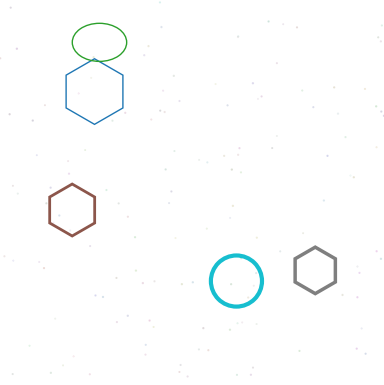[{"shape": "hexagon", "thickness": 1, "radius": 0.43, "center": [0.245, 0.762]}, {"shape": "oval", "thickness": 1, "radius": 0.35, "center": [0.258, 0.89]}, {"shape": "hexagon", "thickness": 2, "radius": 0.34, "center": [0.187, 0.455]}, {"shape": "hexagon", "thickness": 2.5, "radius": 0.3, "center": [0.819, 0.298]}, {"shape": "circle", "thickness": 3, "radius": 0.33, "center": [0.614, 0.27]}]